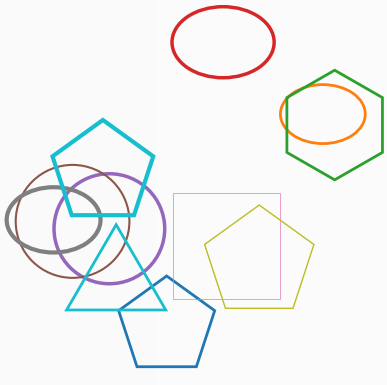[{"shape": "pentagon", "thickness": 2, "radius": 0.65, "center": [0.43, 0.153]}, {"shape": "oval", "thickness": 2, "radius": 0.55, "center": [0.833, 0.704]}, {"shape": "hexagon", "thickness": 2, "radius": 0.71, "center": [0.864, 0.675]}, {"shape": "oval", "thickness": 2.5, "radius": 0.66, "center": [0.576, 0.89]}, {"shape": "circle", "thickness": 2.5, "radius": 0.71, "center": [0.282, 0.406]}, {"shape": "circle", "thickness": 1.5, "radius": 0.73, "center": [0.187, 0.425]}, {"shape": "square", "thickness": 0.5, "radius": 0.68, "center": [0.585, 0.36]}, {"shape": "oval", "thickness": 3, "radius": 0.61, "center": [0.138, 0.429]}, {"shape": "pentagon", "thickness": 1, "radius": 0.74, "center": [0.669, 0.319]}, {"shape": "triangle", "thickness": 2, "radius": 0.74, "center": [0.3, 0.269]}, {"shape": "pentagon", "thickness": 3, "radius": 0.68, "center": [0.265, 0.552]}]